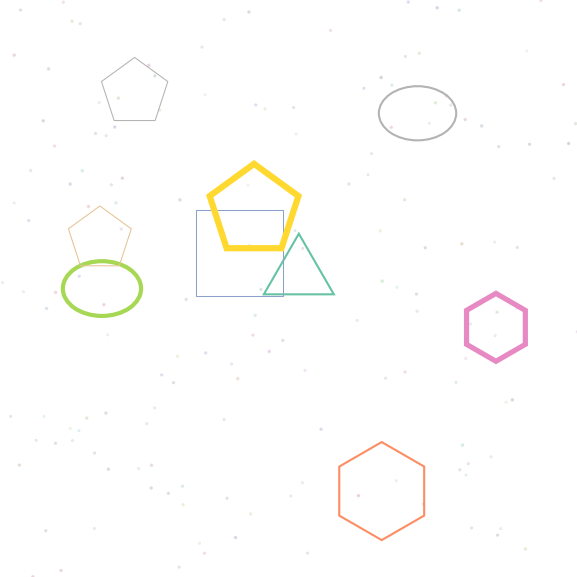[{"shape": "triangle", "thickness": 1, "radius": 0.35, "center": [0.517, 0.524]}, {"shape": "hexagon", "thickness": 1, "radius": 0.42, "center": [0.661, 0.149]}, {"shape": "square", "thickness": 0.5, "radius": 0.37, "center": [0.415, 0.561]}, {"shape": "hexagon", "thickness": 2.5, "radius": 0.29, "center": [0.859, 0.432]}, {"shape": "oval", "thickness": 2, "radius": 0.34, "center": [0.177, 0.499]}, {"shape": "pentagon", "thickness": 3, "radius": 0.4, "center": [0.44, 0.635]}, {"shape": "pentagon", "thickness": 0.5, "radius": 0.29, "center": [0.173, 0.585]}, {"shape": "pentagon", "thickness": 0.5, "radius": 0.3, "center": [0.233, 0.839]}, {"shape": "oval", "thickness": 1, "radius": 0.33, "center": [0.723, 0.803]}]